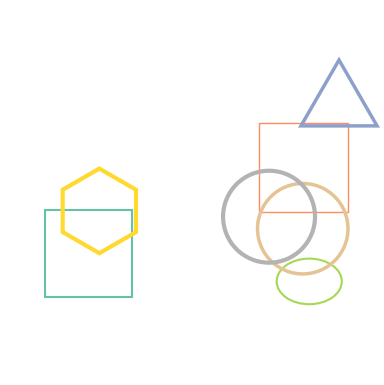[{"shape": "square", "thickness": 1.5, "radius": 0.57, "center": [0.229, 0.341]}, {"shape": "square", "thickness": 1, "radius": 0.58, "center": [0.788, 0.565]}, {"shape": "triangle", "thickness": 2.5, "radius": 0.57, "center": [0.881, 0.73]}, {"shape": "oval", "thickness": 1.5, "radius": 0.42, "center": [0.803, 0.269]}, {"shape": "hexagon", "thickness": 3, "radius": 0.55, "center": [0.258, 0.452]}, {"shape": "circle", "thickness": 2.5, "radius": 0.59, "center": [0.786, 0.406]}, {"shape": "circle", "thickness": 3, "radius": 0.6, "center": [0.699, 0.437]}]